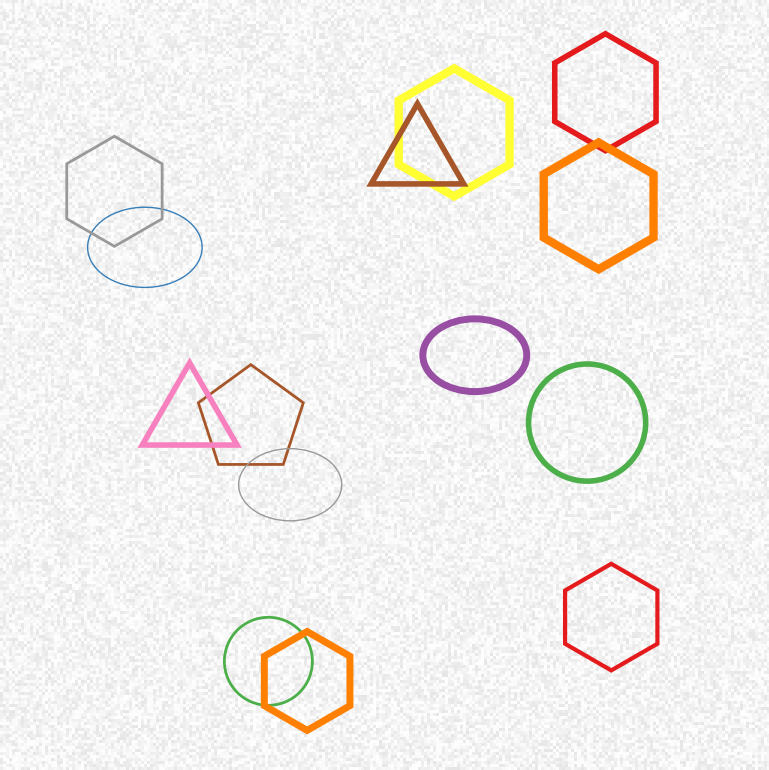[{"shape": "hexagon", "thickness": 2, "radius": 0.38, "center": [0.786, 0.88]}, {"shape": "hexagon", "thickness": 1.5, "radius": 0.35, "center": [0.794, 0.199]}, {"shape": "oval", "thickness": 0.5, "radius": 0.37, "center": [0.188, 0.679]}, {"shape": "circle", "thickness": 2, "radius": 0.38, "center": [0.762, 0.451]}, {"shape": "circle", "thickness": 1, "radius": 0.29, "center": [0.349, 0.141]}, {"shape": "oval", "thickness": 2.5, "radius": 0.34, "center": [0.617, 0.539]}, {"shape": "hexagon", "thickness": 3, "radius": 0.41, "center": [0.777, 0.733]}, {"shape": "hexagon", "thickness": 2.5, "radius": 0.32, "center": [0.399, 0.116]}, {"shape": "hexagon", "thickness": 3, "radius": 0.42, "center": [0.59, 0.828]}, {"shape": "pentagon", "thickness": 1, "radius": 0.36, "center": [0.326, 0.455]}, {"shape": "triangle", "thickness": 2, "radius": 0.35, "center": [0.542, 0.796]}, {"shape": "triangle", "thickness": 2, "radius": 0.36, "center": [0.246, 0.458]}, {"shape": "hexagon", "thickness": 1, "radius": 0.36, "center": [0.149, 0.752]}, {"shape": "oval", "thickness": 0.5, "radius": 0.33, "center": [0.377, 0.37]}]